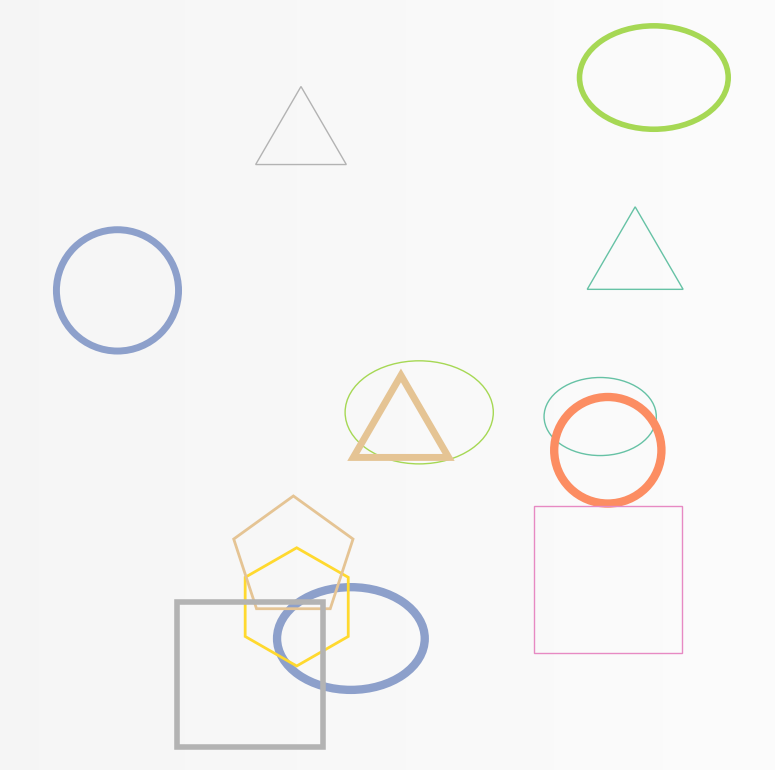[{"shape": "triangle", "thickness": 0.5, "radius": 0.36, "center": [0.82, 0.66]}, {"shape": "oval", "thickness": 0.5, "radius": 0.36, "center": [0.774, 0.459]}, {"shape": "circle", "thickness": 3, "radius": 0.35, "center": [0.784, 0.415]}, {"shape": "circle", "thickness": 2.5, "radius": 0.39, "center": [0.152, 0.623]}, {"shape": "oval", "thickness": 3, "radius": 0.48, "center": [0.453, 0.171]}, {"shape": "square", "thickness": 0.5, "radius": 0.48, "center": [0.784, 0.248]}, {"shape": "oval", "thickness": 0.5, "radius": 0.48, "center": [0.541, 0.464]}, {"shape": "oval", "thickness": 2, "radius": 0.48, "center": [0.844, 0.899]}, {"shape": "hexagon", "thickness": 1, "radius": 0.38, "center": [0.383, 0.212]}, {"shape": "triangle", "thickness": 2.5, "radius": 0.36, "center": [0.517, 0.441]}, {"shape": "pentagon", "thickness": 1, "radius": 0.4, "center": [0.379, 0.275]}, {"shape": "triangle", "thickness": 0.5, "radius": 0.34, "center": [0.388, 0.82]}, {"shape": "square", "thickness": 2, "radius": 0.47, "center": [0.323, 0.124]}]